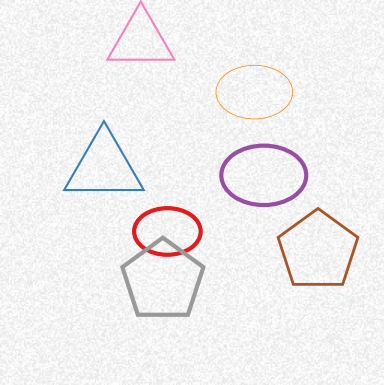[{"shape": "oval", "thickness": 3, "radius": 0.43, "center": [0.435, 0.399]}, {"shape": "triangle", "thickness": 1.5, "radius": 0.6, "center": [0.27, 0.566]}, {"shape": "oval", "thickness": 3, "radius": 0.55, "center": [0.685, 0.545]}, {"shape": "oval", "thickness": 0.5, "radius": 0.5, "center": [0.661, 0.761]}, {"shape": "pentagon", "thickness": 2, "radius": 0.54, "center": [0.826, 0.35]}, {"shape": "triangle", "thickness": 1.5, "radius": 0.5, "center": [0.366, 0.895]}, {"shape": "pentagon", "thickness": 3, "radius": 0.55, "center": [0.423, 0.272]}]